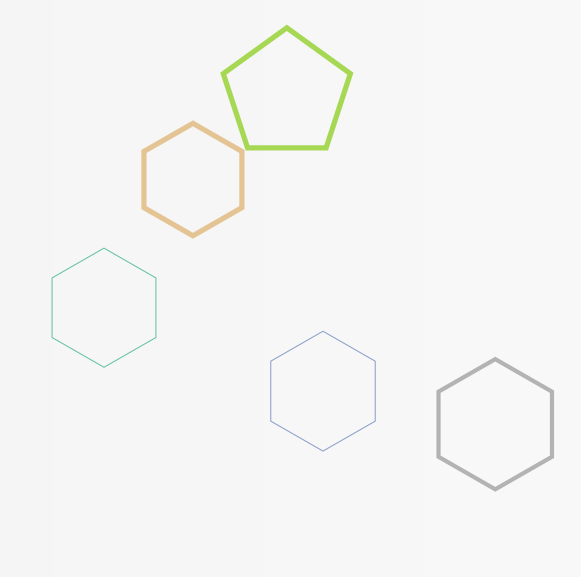[{"shape": "hexagon", "thickness": 0.5, "radius": 0.52, "center": [0.179, 0.466]}, {"shape": "hexagon", "thickness": 0.5, "radius": 0.52, "center": [0.556, 0.322]}, {"shape": "pentagon", "thickness": 2.5, "radius": 0.57, "center": [0.493, 0.836]}, {"shape": "hexagon", "thickness": 2.5, "radius": 0.49, "center": [0.332, 0.688]}, {"shape": "hexagon", "thickness": 2, "radius": 0.56, "center": [0.852, 0.265]}]